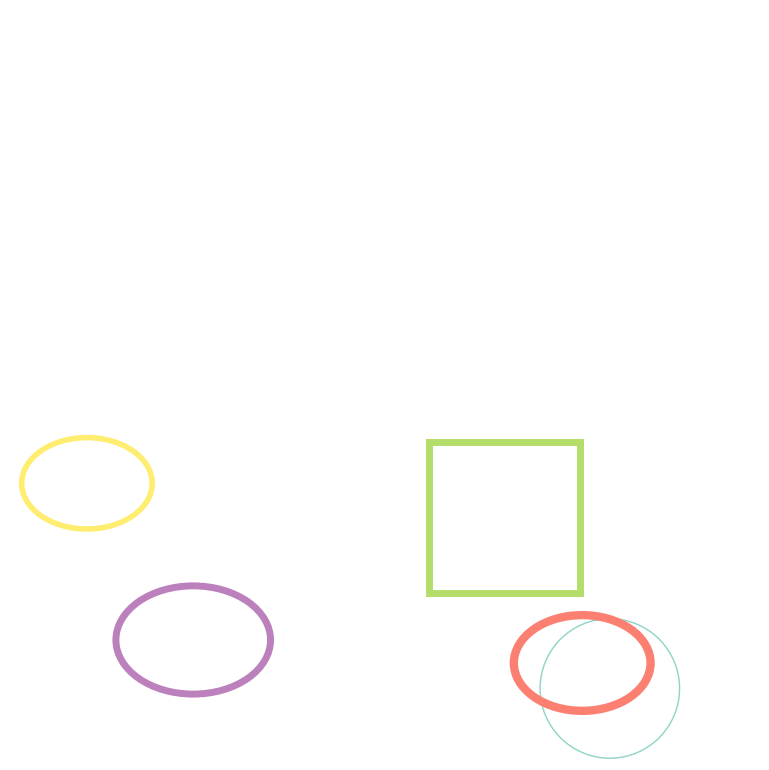[{"shape": "circle", "thickness": 0.5, "radius": 0.45, "center": [0.792, 0.106]}, {"shape": "oval", "thickness": 3, "radius": 0.44, "center": [0.756, 0.139]}, {"shape": "square", "thickness": 2.5, "radius": 0.49, "center": [0.655, 0.328]}, {"shape": "oval", "thickness": 2.5, "radius": 0.5, "center": [0.251, 0.169]}, {"shape": "oval", "thickness": 2, "radius": 0.42, "center": [0.113, 0.372]}]